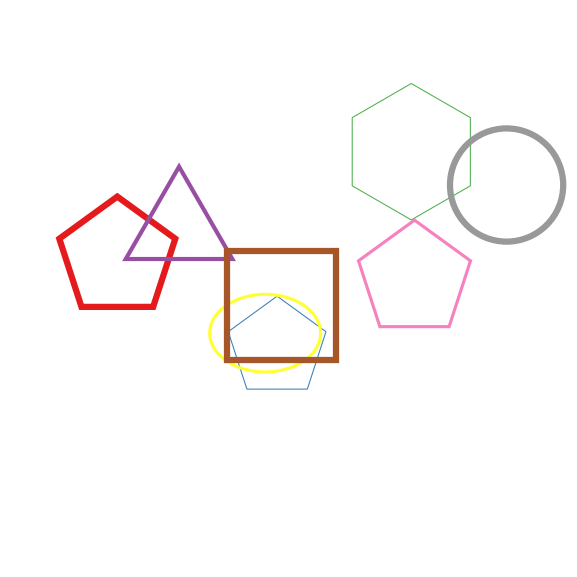[{"shape": "pentagon", "thickness": 3, "radius": 0.53, "center": [0.203, 0.553]}, {"shape": "pentagon", "thickness": 0.5, "radius": 0.44, "center": [0.48, 0.397]}, {"shape": "hexagon", "thickness": 0.5, "radius": 0.59, "center": [0.712, 0.736]}, {"shape": "triangle", "thickness": 2, "radius": 0.53, "center": [0.31, 0.604]}, {"shape": "oval", "thickness": 1.5, "radius": 0.48, "center": [0.459, 0.422]}, {"shape": "square", "thickness": 3, "radius": 0.47, "center": [0.487, 0.47]}, {"shape": "pentagon", "thickness": 1.5, "radius": 0.51, "center": [0.718, 0.516]}, {"shape": "circle", "thickness": 3, "radius": 0.49, "center": [0.877, 0.679]}]